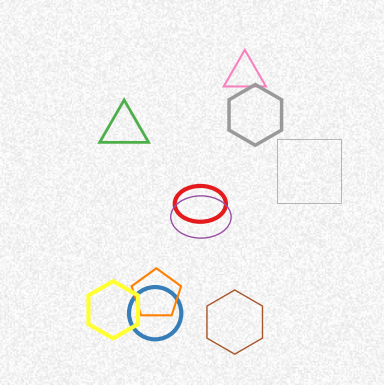[{"shape": "oval", "thickness": 3, "radius": 0.33, "center": [0.52, 0.471]}, {"shape": "circle", "thickness": 3, "radius": 0.34, "center": [0.403, 0.186]}, {"shape": "triangle", "thickness": 2, "radius": 0.37, "center": [0.322, 0.667]}, {"shape": "oval", "thickness": 1, "radius": 0.39, "center": [0.522, 0.436]}, {"shape": "pentagon", "thickness": 1.5, "radius": 0.34, "center": [0.406, 0.236]}, {"shape": "hexagon", "thickness": 3, "radius": 0.37, "center": [0.294, 0.195]}, {"shape": "hexagon", "thickness": 1, "radius": 0.42, "center": [0.61, 0.163]}, {"shape": "triangle", "thickness": 1.5, "radius": 0.32, "center": [0.636, 0.807]}, {"shape": "hexagon", "thickness": 2.5, "radius": 0.39, "center": [0.663, 0.702]}, {"shape": "square", "thickness": 0.5, "radius": 0.41, "center": [0.802, 0.556]}]